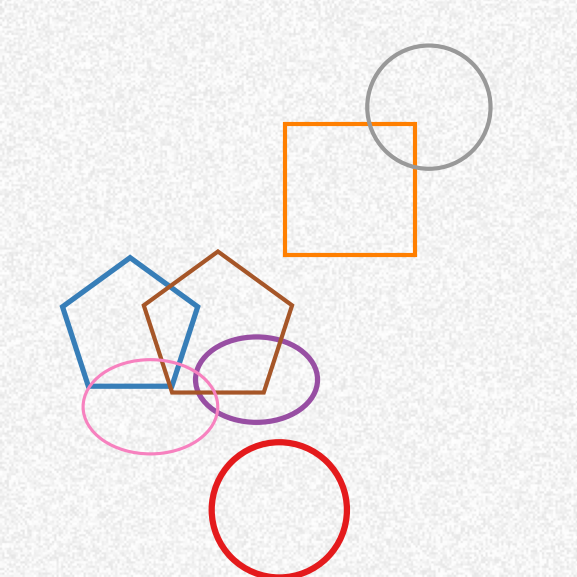[{"shape": "circle", "thickness": 3, "radius": 0.59, "center": [0.484, 0.116]}, {"shape": "pentagon", "thickness": 2.5, "radius": 0.62, "center": [0.225, 0.43]}, {"shape": "oval", "thickness": 2.5, "radius": 0.53, "center": [0.444, 0.342]}, {"shape": "square", "thickness": 2, "radius": 0.56, "center": [0.606, 0.671]}, {"shape": "pentagon", "thickness": 2, "radius": 0.67, "center": [0.377, 0.429]}, {"shape": "oval", "thickness": 1.5, "radius": 0.58, "center": [0.26, 0.295]}, {"shape": "circle", "thickness": 2, "radius": 0.53, "center": [0.743, 0.814]}]